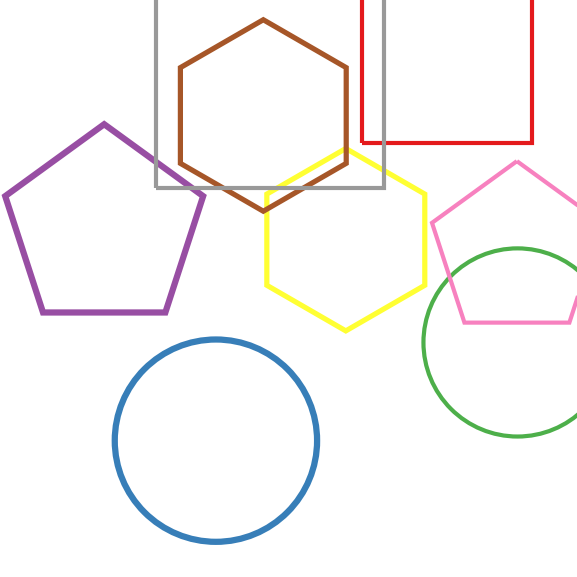[{"shape": "square", "thickness": 2, "radius": 0.74, "center": [0.775, 0.899]}, {"shape": "circle", "thickness": 3, "radius": 0.88, "center": [0.374, 0.236]}, {"shape": "circle", "thickness": 2, "radius": 0.81, "center": [0.896, 0.406]}, {"shape": "pentagon", "thickness": 3, "radius": 0.9, "center": [0.18, 0.604]}, {"shape": "hexagon", "thickness": 2.5, "radius": 0.79, "center": [0.599, 0.584]}, {"shape": "hexagon", "thickness": 2.5, "radius": 0.83, "center": [0.456, 0.799]}, {"shape": "pentagon", "thickness": 2, "radius": 0.77, "center": [0.895, 0.566]}, {"shape": "square", "thickness": 2, "radius": 0.99, "center": [0.467, 0.871]}]